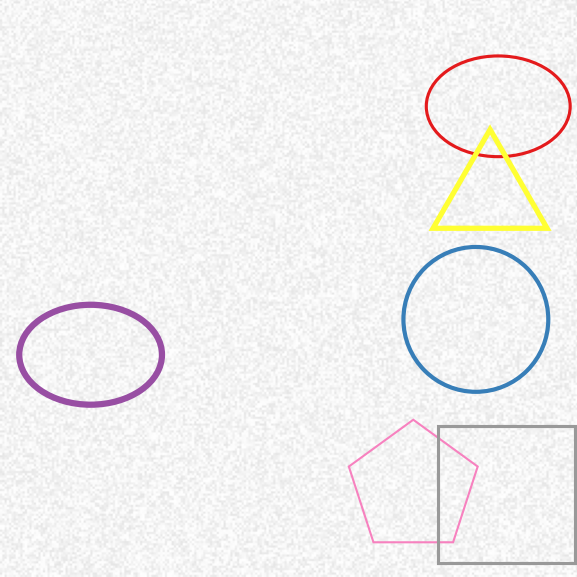[{"shape": "oval", "thickness": 1.5, "radius": 0.62, "center": [0.863, 0.815]}, {"shape": "circle", "thickness": 2, "radius": 0.63, "center": [0.824, 0.446]}, {"shape": "oval", "thickness": 3, "radius": 0.62, "center": [0.157, 0.385]}, {"shape": "triangle", "thickness": 2.5, "radius": 0.57, "center": [0.849, 0.661]}, {"shape": "pentagon", "thickness": 1, "radius": 0.59, "center": [0.716, 0.155]}, {"shape": "square", "thickness": 1.5, "radius": 0.59, "center": [0.877, 0.143]}]